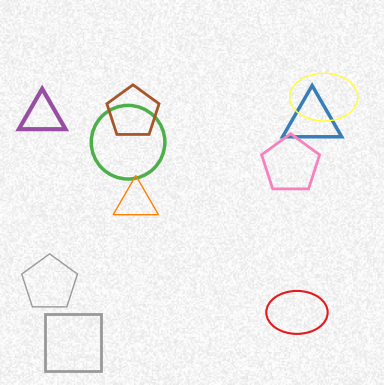[{"shape": "oval", "thickness": 1.5, "radius": 0.4, "center": [0.771, 0.189]}, {"shape": "triangle", "thickness": 2.5, "radius": 0.44, "center": [0.811, 0.689]}, {"shape": "circle", "thickness": 2.5, "radius": 0.48, "center": [0.333, 0.631]}, {"shape": "triangle", "thickness": 3, "radius": 0.35, "center": [0.11, 0.699]}, {"shape": "triangle", "thickness": 1, "radius": 0.34, "center": [0.353, 0.476]}, {"shape": "oval", "thickness": 1, "radius": 0.44, "center": [0.841, 0.748]}, {"shape": "pentagon", "thickness": 2, "radius": 0.36, "center": [0.345, 0.708]}, {"shape": "pentagon", "thickness": 2, "radius": 0.4, "center": [0.755, 0.573]}, {"shape": "square", "thickness": 2, "radius": 0.37, "center": [0.189, 0.11]}, {"shape": "pentagon", "thickness": 1, "radius": 0.38, "center": [0.129, 0.265]}]